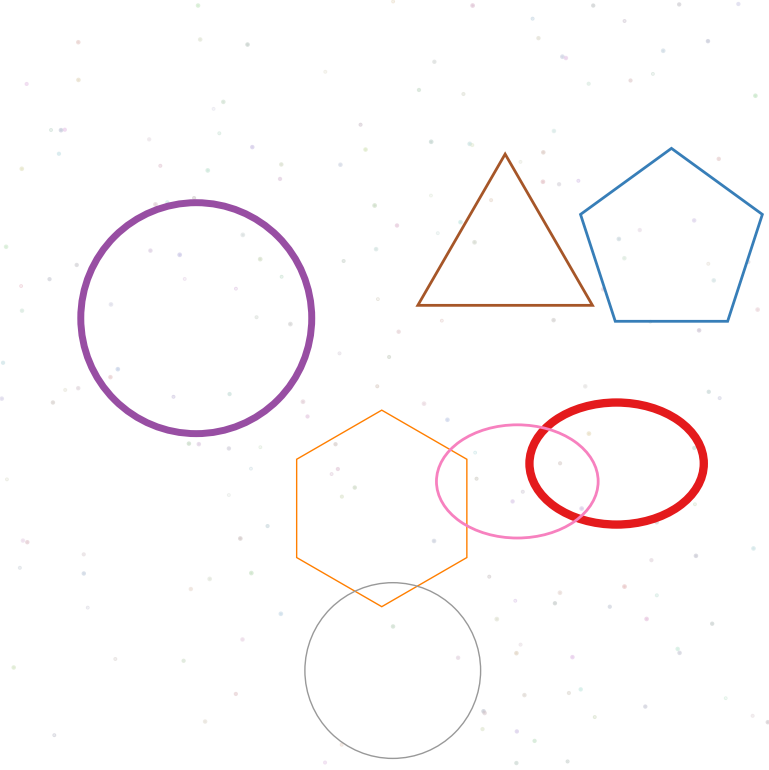[{"shape": "oval", "thickness": 3, "radius": 0.57, "center": [0.801, 0.398]}, {"shape": "pentagon", "thickness": 1, "radius": 0.62, "center": [0.872, 0.683]}, {"shape": "circle", "thickness": 2.5, "radius": 0.75, "center": [0.255, 0.587]}, {"shape": "hexagon", "thickness": 0.5, "radius": 0.64, "center": [0.496, 0.34]}, {"shape": "triangle", "thickness": 1, "radius": 0.65, "center": [0.656, 0.669]}, {"shape": "oval", "thickness": 1, "radius": 0.53, "center": [0.672, 0.375]}, {"shape": "circle", "thickness": 0.5, "radius": 0.57, "center": [0.51, 0.129]}]